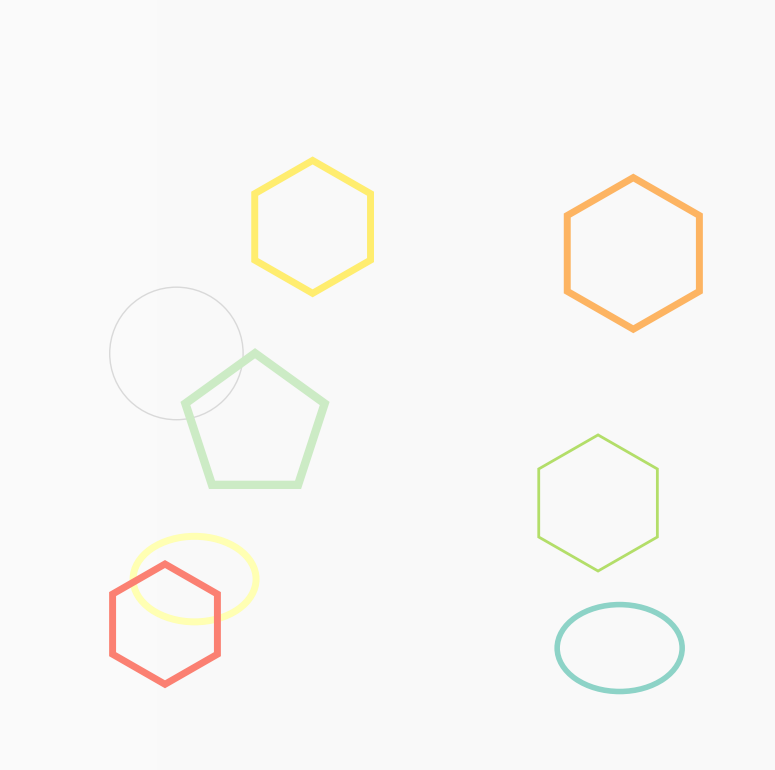[{"shape": "oval", "thickness": 2, "radius": 0.4, "center": [0.8, 0.158]}, {"shape": "oval", "thickness": 2.5, "radius": 0.4, "center": [0.251, 0.248]}, {"shape": "hexagon", "thickness": 2.5, "radius": 0.39, "center": [0.213, 0.189]}, {"shape": "hexagon", "thickness": 2.5, "radius": 0.49, "center": [0.817, 0.671]}, {"shape": "hexagon", "thickness": 1, "radius": 0.44, "center": [0.772, 0.347]}, {"shape": "circle", "thickness": 0.5, "radius": 0.43, "center": [0.228, 0.541]}, {"shape": "pentagon", "thickness": 3, "radius": 0.47, "center": [0.329, 0.447]}, {"shape": "hexagon", "thickness": 2.5, "radius": 0.43, "center": [0.403, 0.705]}]